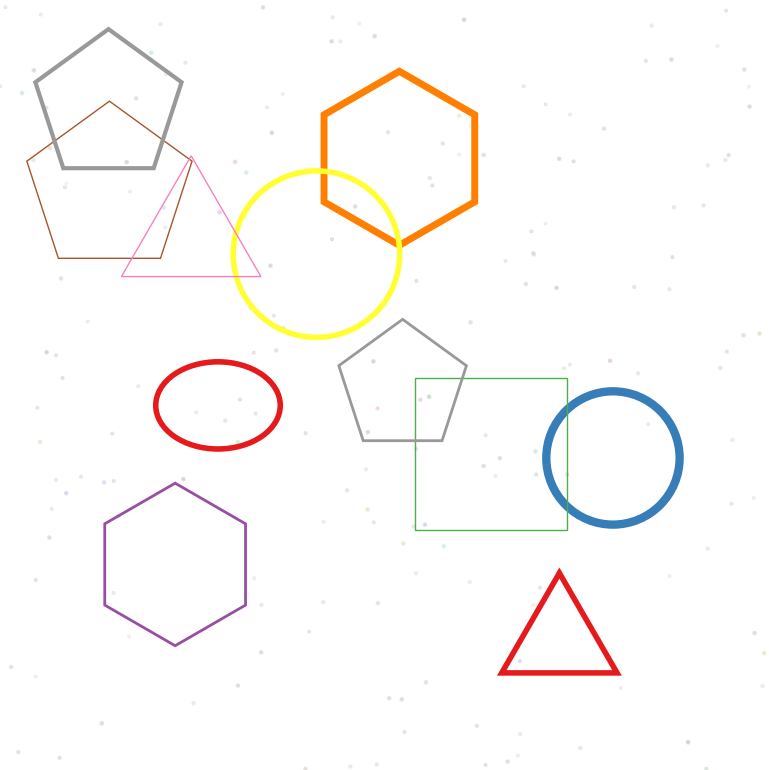[{"shape": "triangle", "thickness": 2, "radius": 0.43, "center": [0.726, 0.169]}, {"shape": "oval", "thickness": 2, "radius": 0.4, "center": [0.283, 0.474]}, {"shape": "circle", "thickness": 3, "radius": 0.43, "center": [0.796, 0.405]}, {"shape": "square", "thickness": 0.5, "radius": 0.49, "center": [0.637, 0.41]}, {"shape": "hexagon", "thickness": 1, "radius": 0.53, "center": [0.227, 0.267]}, {"shape": "hexagon", "thickness": 2.5, "radius": 0.57, "center": [0.519, 0.794]}, {"shape": "circle", "thickness": 2, "radius": 0.54, "center": [0.411, 0.67]}, {"shape": "pentagon", "thickness": 0.5, "radius": 0.56, "center": [0.142, 0.756]}, {"shape": "triangle", "thickness": 0.5, "radius": 0.52, "center": [0.248, 0.693]}, {"shape": "pentagon", "thickness": 1, "radius": 0.44, "center": [0.523, 0.498]}, {"shape": "pentagon", "thickness": 1.5, "radius": 0.5, "center": [0.141, 0.862]}]